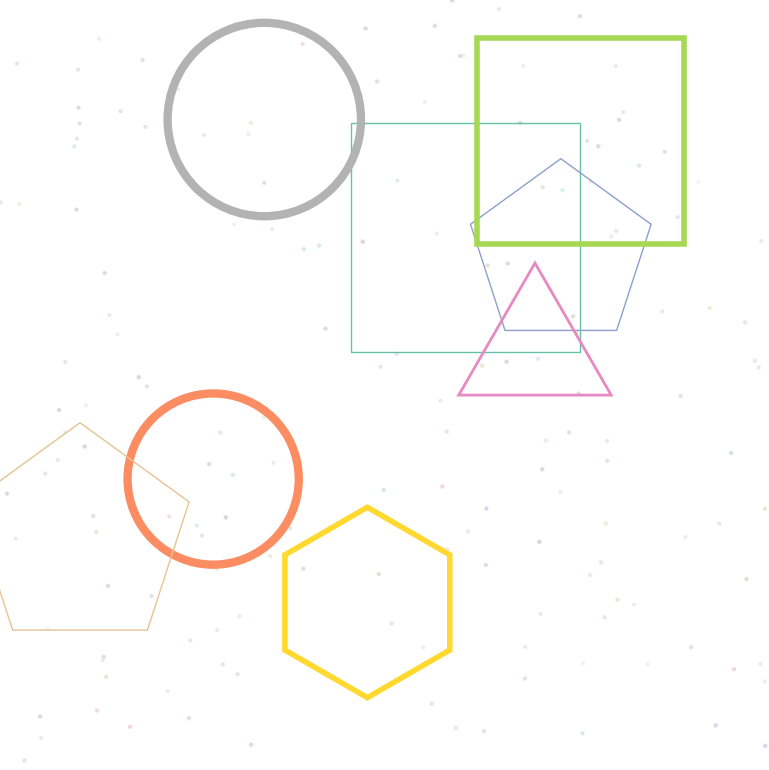[{"shape": "square", "thickness": 0.5, "radius": 0.74, "center": [0.605, 0.692]}, {"shape": "circle", "thickness": 3, "radius": 0.56, "center": [0.277, 0.378]}, {"shape": "pentagon", "thickness": 0.5, "radius": 0.62, "center": [0.728, 0.671]}, {"shape": "triangle", "thickness": 1, "radius": 0.57, "center": [0.695, 0.544]}, {"shape": "square", "thickness": 2, "radius": 0.67, "center": [0.754, 0.817]}, {"shape": "hexagon", "thickness": 2, "radius": 0.62, "center": [0.477, 0.218]}, {"shape": "pentagon", "thickness": 0.5, "radius": 0.74, "center": [0.104, 0.302]}, {"shape": "circle", "thickness": 3, "radius": 0.63, "center": [0.343, 0.845]}]